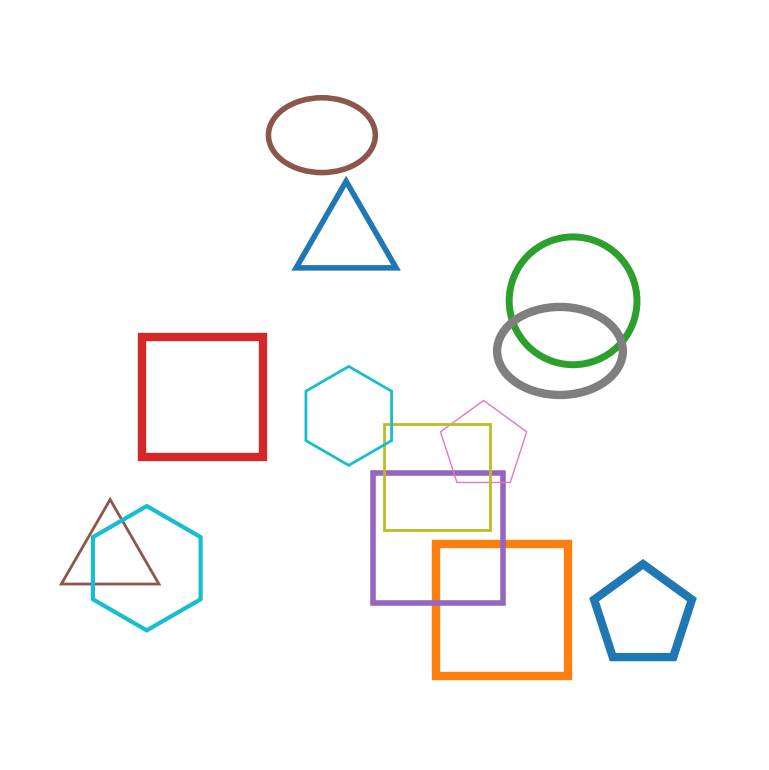[{"shape": "triangle", "thickness": 2, "radius": 0.37, "center": [0.45, 0.69]}, {"shape": "pentagon", "thickness": 3, "radius": 0.33, "center": [0.835, 0.201]}, {"shape": "square", "thickness": 3, "radius": 0.43, "center": [0.652, 0.208]}, {"shape": "circle", "thickness": 2.5, "radius": 0.41, "center": [0.744, 0.609]}, {"shape": "square", "thickness": 3, "radius": 0.39, "center": [0.263, 0.484]}, {"shape": "square", "thickness": 2, "radius": 0.42, "center": [0.569, 0.301]}, {"shape": "oval", "thickness": 2, "radius": 0.35, "center": [0.418, 0.824]}, {"shape": "triangle", "thickness": 1, "radius": 0.37, "center": [0.143, 0.278]}, {"shape": "pentagon", "thickness": 0.5, "radius": 0.29, "center": [0.628, 0.421]}, {"shape": "oval", "thickness": 3, "radius": 0.41, "center": [0.727, 0.544]}, {"shape": "square", "thickness": 1, "radius": 0.34, "center": [0.567, 0.38]}, {"shape": "hexagon", "thickness": 1.5, "radius": 0.4, "center": [0.191, 0.262]}, {"shape": "hexagon", "thickness": 1, "radius": 0.32, "center": [0.453, 0.46]}]